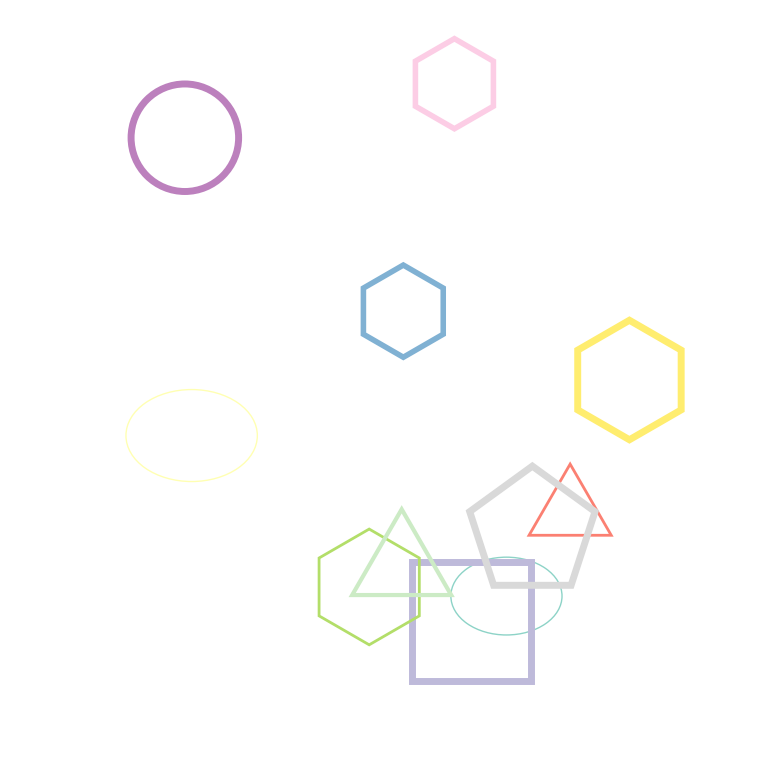[{"shape": "oval", "thickness": 0.5, "radius": 0.36, "center": [0.658, 0.226]}, {"shape": "oval", "thickness": 0.5, "radius": 0.43, "center": [0.249, 0.434]}, {"shape": "square", "thickness": 2.5, "radius": 0.39, "center": [0.612, 0.193]}, {"shape": "triangle", "thickness": 1, "radius": 0.31, "center": [0.74, 0.336]}, {"shape": "hexagon", "thickness": 2, "radius": 0.3, "center": [0.524, 0.596]}, {"shape": "hexagon", "thickness": 1, "radius": 0.38, "center": [0.479, 0.238]}, {"shape": "hexagon", "thickness": 2, "radius": 0.29, "center": [0.59, 0.891]}, {"shape": "pentagon", "thickness": 2.5, "radius": 0.43, "center": [0.691, 0.309]}, {"shape": "circle", "thickness": 2.5, "radius": 0.35, "center": [0.24, 0.821]}, {"shape": "triangle", "thickness": 1.5, "radius": 0.37, "center": [0.522, 0.264]}, {"shape": "hexagon", "thickness": 2.5, "radius": 0.39, "center": [0.817, 0.506]}]